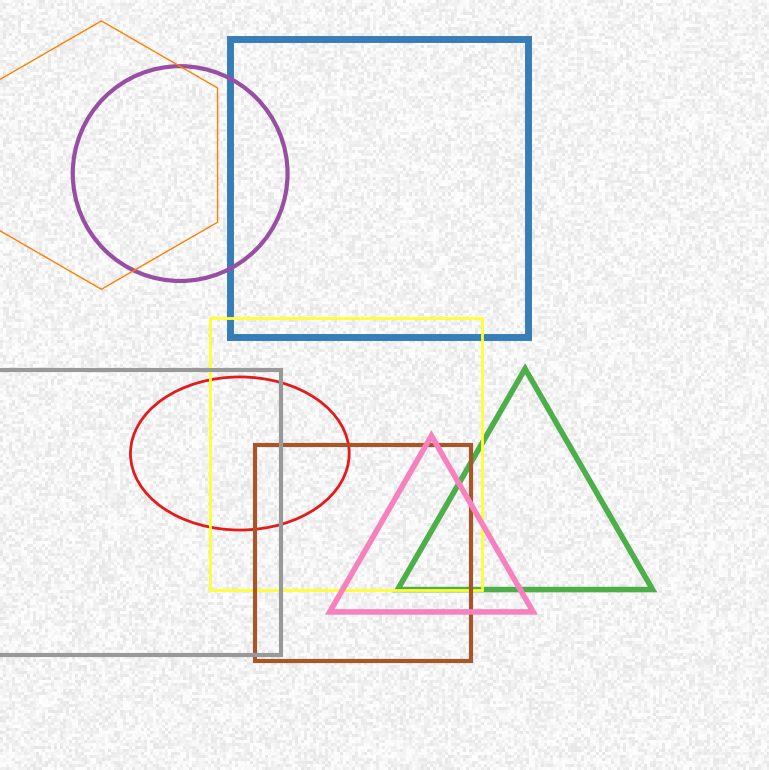[{"shape": "oval", "thickness": 1, "radius": 0.71, "center": [0.311, 0.411]}, {"shape": "square", "thickness": 2.5, "radius": 0.97, "center": [0.493, 0.756]}, {"shape": "triangle", "thickness": 2, "radius": 0.96, "center": [0.682, 0.33]}, {"shape": "circle", "thickness": 1.5, "radius": 0.7, "center": [0.234, 0.775]}, {"shape": "hexagon", "thickness": 0.5, "radius": 0.87, "center": [0.132, 0.799]}, {"shape": "square", "thickness": 1, "radius": 0.88, "center": [0.45, 0.41]}, {"shape": "square", "thickness": 1.5, "radius": 0.7, "center": [0.472, 0.282]}, {"shape": "triangle", "thickness": 2, "radius": 0.76, "center": [0.56, 0.282]}, {"shape": "square", "thickness": 1.5, "radius": 0.92, "center": [0.181, 0.334]}]